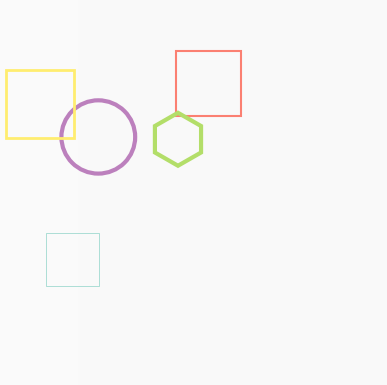[{"shape": "square", "thickness": 0.5, "radius": 0.34, "center": [0.188, 0.326]}, {"shape": "square", "thickness": 1.5, "radius": 0.42, "center": [0.538, 0.783]}, {"shape": "hexagon", "thickness": 3, "radius": 0.34, "center": [0.459, 0.638]}, {"shape": "circle", "thickness": 3, "radius": 0.48, "center": [0.254, 0.644]}, {"shape": "square", "thickness": 2, "radius": 0.44, "center": [0.103, 0.729]}]